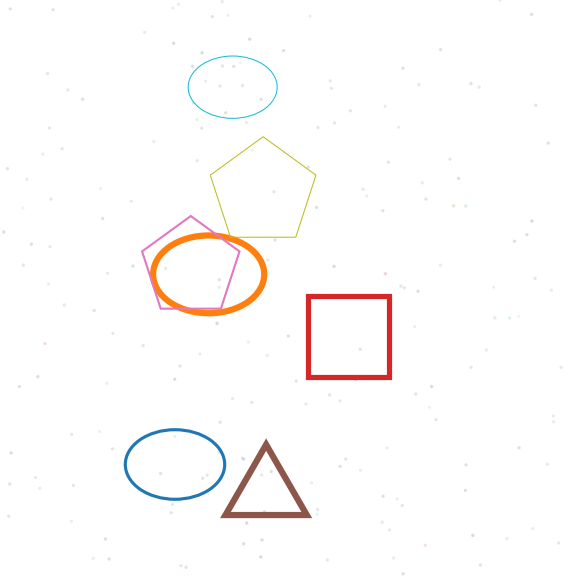[{"shape": "oval", "thickness": 1.5, "radius": 0.43, "center": [0.303, 0.195]}, {"shape": "oval", "thickness": 3, "radius": 0.48, "center": [0.361, 0.524]}, {"shape": "square", "thickness": 2.5, "radius": 0.35, "center": [0.604, 0.417]}, {"shape": "triangle", "thickness": 3, "radius": 0.41, "center": [0.461, 0.148]}, {"shape": "pentagon", "thickness": 1, "radius": 0.44, "center": [0.33, 0.536]}, {"shape": "pentagon", "thickness": 0.5, "radius": 0.48, "center": [0.456, 0.666]}, {"shape": "oval", "thickness": 0.5, "radius": 0.39, "center": [0.403, 0.848]}]